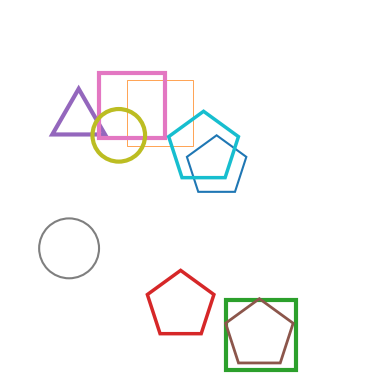[{"shape": "pentagon", "thickness": 1.5, "radius": 0.41, "center": [0.563, 0.567]}, {"shape": "square", "thickness": 0.5, "radius": 0.43, "center": [0.416, 0.707]}, {"shape": "square", "thickness": 3, "radius": 0.45, "center": [0.678, 0.129]}, {"shape": "pentagon", "thickness": 2.5, "radius": 0.45, "center": [0.469, 0.207]}, {"shape": "triangle", "thickness": 3, "radius": 0.4, "center": [0.204, 0.69]}, {"shape": "pentagon", "thickness": 2, "radius": 0.46, "center": [0.674, 0.132]}, {"shape": "square", "thickness": 3, "radius": 0.43, "center": [0.343, 0.726]}, {"shape": "circle", "thickness": 1.5, "radius": 0.39, "center": [0.179, 0.355]}, {"shape": "circle", "thickness": 3, "radius": 0.34, "center": [0.309, 0.649]}, {"shape": "pentagon", "thickness": 2.5, "radius": 0.48, "center": [0.529, 0.616]}]